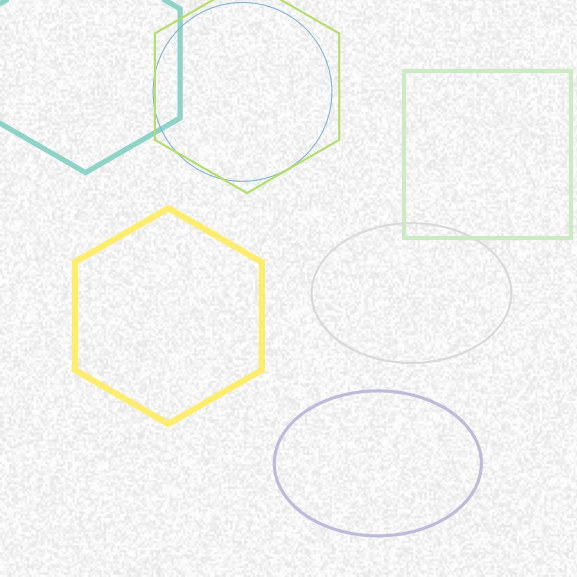[{"shape": "hexagon", "thickness": 2.5, "radius": 0.95, "center": [0.148, 0.889]}, {"shape": "oval", "thickness": 1.5, "radius": 0.9, "center": [0.654, 0.197]}, {"shape": "circle", "thickness": 0.5, "radius": 0.77, "center": [0.42, 0.84]}, {"shape": "hexagon", "thickness": 1, "radius": 0.92, "center": [0.428, 0.849]}, {"shape": "oval", "thickness": 1, "radius": 0.86, "center": [0.713, 0.492]}, {"shape": "square", "thickness": 2, "radius": 0.72, "center": [0.844, 0.732]}, {"shape": "hexagon", "thickness": 3, "radius": 0.93, "center": [0.292, 0.452]}]